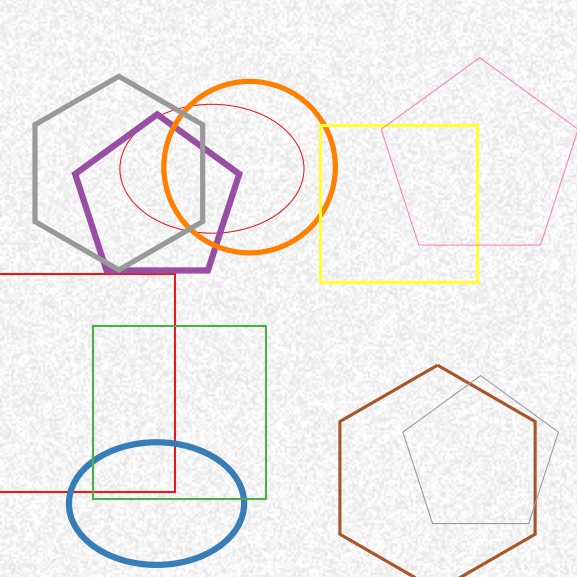[{"shape": "oval", "thickness": 0.5, "radius": 0.8, "center": [0.367, 0.707]}, {"shape": "square", "thickness": 1, "radius": 0.94, "center": [0.116, 0.336]}, {"shape": "oval", "thickness": 3, "radius": 0.76, "center": [0.271, 0.127]}, {"shape": "square", "thickness": 1, "radius": 0.75, "center": [0.31, 0.285]}, {"shape": "pentagon", "thickness": 3, "radius": 0.75, "center": [0.272, 0.652]}, {"shape": "circle", "thickness": 2.5, "radius": 0.74, "center": [0.432, 0.71]}, {"shape": "square", "thickness": 1.5, "radius": 0.68, "center": [0.69, 0.647]}, {"shape": "hexagon", "thickness": 1.5, "radius": 0.98, "center": [0.758, 0.172]}, {"shape": "pentagon", "thickness": 0.5, "radius": 0.9, "center": [0.831, 0.72]}, {"shape": "hexagon", "thickness": 2.5, "radius": 0.84, "center": [0.206, 0.699]}, {"shape": "pentagon", "thickness": 0.5, "radius": 0.71, "center": [0.832, 0.207]}]